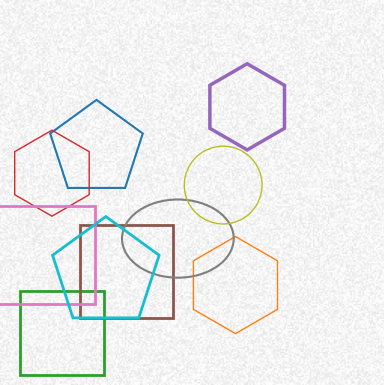[{"shape": "pentagon", "thickness": 1.5, "radius": 0.63, "center": [0.251, 0.614]}, {"shape": "hexagon", "thickness": 1, "radius": 0.63, "center": [0.612, 0.26]}, {"shape": "square", "thickness": 2, "radius": 0.55, "center": [0.161, 0.136]}, {"shape": "hexagon", "thickness": 1, "radius": 0.56, "center": [0.135, 0.55]}, {"shape": "hexagon", "thickness": 2.5, "radius": 0.56, "center": [0.642, 0.723]}, {"shape": "square", "thickness": 2, "radius": 0.6, "center": [0.329, 0.295]}, {"shape": "square", "thickness": 2, "radius": 0.64, "center": [0.119, 0.337]}, {"shape": "oval", "thickness": 1.5, "radius": 0.73, "center": [0.462, 0.38]}, {"shape": "circle", "thickness": 1, "radius": 0.5, "center": [0.58, 0.519]}, {"shape": "pentagon", "thickness": 2, "radius": 0.73, "center": [0.275, 0.292]}]